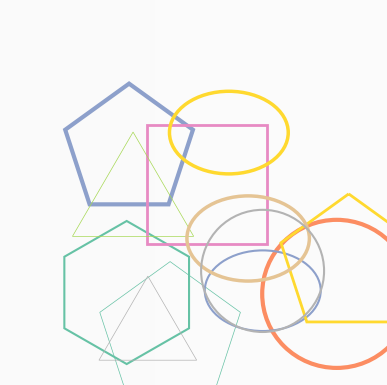[{"shape": "pentagon", "thickness": 0.5, "radius": 0.95, "center": [0.439, 0.13]}, {"shape": "hexagon", "thickness": 1.5, "radius": 0.93, "center": [0.327, 0.24]}, {"shape": "circle", "thickness": 3, "radius": 0.96, "center": [0.869, 0.237]}, {"shape": "pentagon", "thickness": 3, "radius": 0.87, "center": [0.333, 0.609]}, {"shape": "oval", "thickness": 1.5, "radius": 0.75, "center": [0.678, 0.245]}, {"shape": "square", "thickness": 2, "radius": 0.77, "center": [0.535, 0.521]}, {"shape": "triangle", "thickness": 0.5, "radius": 0.9, "center": [0.343, 0.476]}, {"shape": "oval", "thickness": 2.5, "radius": 0.77, "center": [0.591, 0.656]}, {"shape": "pentagon", "thickness": 2, "radius": 0.92, "center": [0.9, 0.313]}, {"shape": "oval", "thickness": 2.5, "radius": 0.79, "center": [0.64, 0.381]}, {"shape": "circle", "thickness": 1.5, "radius": 0.79, "center": [0.678, 0.296]}, {"shape": "triangle", "thickness": 0.5, "radius": 0.73, "center": [0.381, 0.137]}]